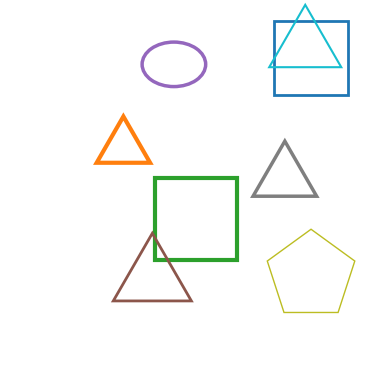[{"shape": "square", "thickness": 2, "radius": 0.48, "center": [0.808, 0.849]}, {"shape": "triangle", "thickness": 3, "radius": 0.4, "center": [0.32, 0.617]}, {"shape": "square", "thickness": 3, "radius": 0.53, "center": [0.509, 0.43]}, {"shape": "oval", "thickness": 2.5, "radius": 0.41, "center": [0.452, 0.833]}, {"shape": "triangle", "thickness": 2, "radius": 0.59, "center": [0.396, 0.277]}, {"shape": "triangle", "thickness": 2.5, "radius": 0.48, "center": [0.74, 0.538]}, {"shape": "pentagon", "thickness": 1, "radius": 0.6, "center": [0.808, 0.285]}, {"shape": "triangle", "thickness": 1.5, "radius": 0.54, "center": [0.793, 0.879]}]